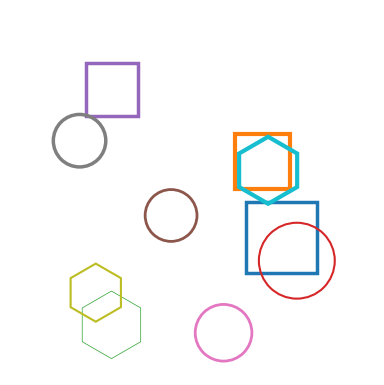[{"shape": "square", "thickness": 2.5, "radius": 0.46, "center": [0.731, 0.384]}, {"shape": "square", "thickness": 3, "radius": 0.36, "center": [0.683, 0.581]}, {"shape": "hexagon", "thickness": 0.5, "radius": 0.44, "center": [0.29, 0.156]}, {"shape": "circle", "thickness": 1.5, "radius": 0.49, "center": [0.771, 0.323]}, {"shape": "square", "thickness": 2.5, "radius": 0.34, "center": [0.291, 0.768]}, {"shape": "circle", "thickness": 2, "radius": 0.34, "center": [0.444, 0.44]}, {"shape": "circle", "thickness": 2, "radius": 0.37, "center": [0.581, 0.136]}, {"shape": "circle", "thickness": 2.5, "radius": 0.34, "center": [0.207, 0.635]}, {"shape": "hexagon", "thickness": 1.5, "radius": 0.38, "center": [0.249, 0.24]}, {"shape": "hexagon", "thickness": 3, "radius": 0.44, "center": [0.696, 0.558]}]